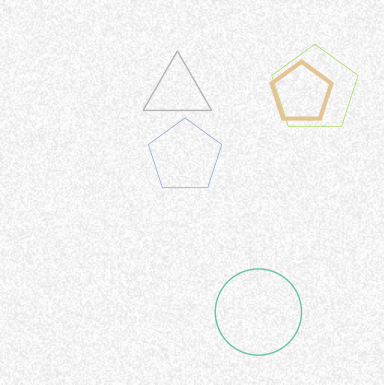[{"shape": "circle", "thickness": 1, "radius": 0.56, "center": [0.671, 0.19]}, {"shape": "pentagon", "thickness": 0.5, "radius": 0.5, "center": [0.481, 0.594]}, {"shape": "pentagon", "thickness": 0.5, "radius": 0.59, "center": [0.818, 0.767]}, {"shape": "pentagon", "thickness": 3, "radius": 0.41, "center": [0.783, 0.758]}, {"shape": "triangle", "thickness": 1, "radius": 0.51, "center": [0.461, 0.765]}]